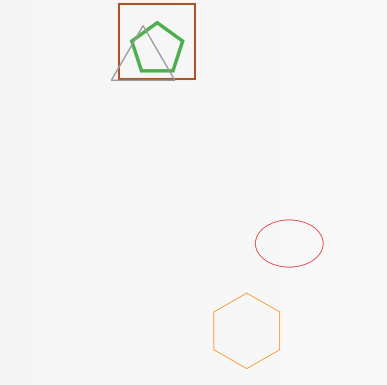[{"shape": "oval", "thickness": 0.5, "radius": 0.44, "center": [0.747, 0.367]}, {"shape": "pentagon", "thickness": 2.5, "radius": 0.35, "center": [0.406, 0.872]}, {"shape": "hexagon", "thickness": 0.5, "radius": 0.49, "center": [0.637, 0.141]}, {"shape": "square", "thickness": 1.5, "radius": 0.49, "center": [0.405, 0.892]}, {"shape": "triangle", "thickness": 1, "radius": 0.47, "center": [0.369, 0.839]}]